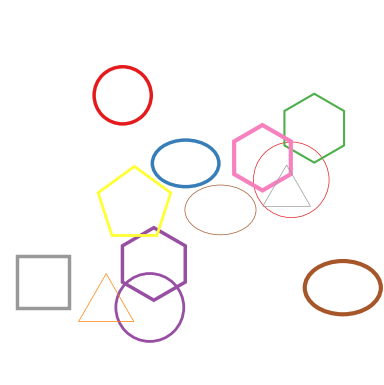[{"shape": "circle", "thickness": 0.5, "radius": 0.49, "center": [0.757, 0.533]}, {"shape": "circle", "thickness": 2.5, "radius": 0.37, "center": [0.319, 0.752]}, {"shape": "oval", "thickness": 2.5, "radius": 0.43, "center": [0.482, 0.576]}, {"shape": "hexagon", "thickness": 1.5, "radius": 0.45, "center": [0.816, 0.667]}, {"shape": "hexagon", "thickness": 2.5, "radius": 0.47, "center": [0.4, 0.314]}, {"shape": "circle", "thickness": 2, "radius": 0.44, "center": [0.389, 0.201]}, {"shape": "triangle", "thickness": 0.5, "radius": 0.41, "center": [0.276, 0.206]}, {"shape": "pentagon", "thickness": 2, "radius": 0.5, "center": [0.349, 0.469]}, {"shape": "oval", "thickness": 3, "radius": 0.49, "center": [0.89, 0.253]}, {"shape": "oval", "thickness": 0.5, "radius": 0.46, "center": [0.573, 0.455]}, {"shape": "hexagon", "thickness": 3, "radius": 0.42, "center": [0.682, 0.59]}, {"shape": "square", "thickness": 2.5, "radius": 0.34, "center": [0.112, 0.268]}, {"shape": "triangle", "thickness": 0.5, "radius": 0.36, "center": [0.745, 0.5]}]